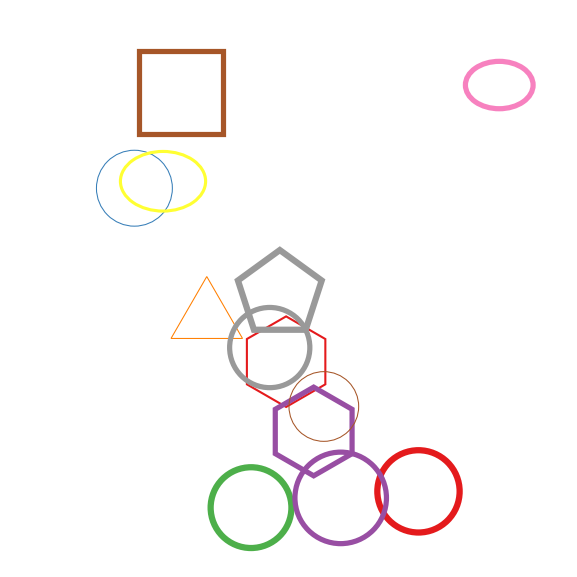[{"shape": "hexagon", "thickness": 1, "radius": 0.39, "center": [0.495, 0.373]}, {"shape": "circle", "thickness": 3, "radius": 0.36, "center": [0.725, 0.148]}, {"shape": "circle", "thickness": 0.5, "radius": 0.33, "center": [0.233, 0.673]}, {"shape": "circle", "thickness": 3, "radius": 0.35, "center": [0.435, 0.12]}, {"shape": "hexagon", "thickness": 2.5, "radius": 0.38, "center": [0.543, 0.252]}, {"shape": "circle", "thickness": 2.5, "radius": 0.4, "center": [0.59, 0.137]}, {"shape": "triangle", "thickness": 0.5, "radius": 0.36, "center": [0.358, 0.449]}, {"shape": "oval", "thickness": 1.5, "radius": 0.37, "center": [0.282, 0.685]}, {"shape": "circle", "thickness": 0.5, "radius": 0.3, "center": [0.561, 0.295]}, {"shape": "square", "thickness": 2.5, "radius": 0.36, "center": [0.313, 0.839]}, {"shape": "oval", "thickness": 2.5, "radius": 0.29, "center": [0.865, 0.852]}, {"shape": "circle", "thickness": 2.5, "radius": 0.35, "center": [0.467, 0.397]}, {"shape": "pentagon", "thickness": 3, "radius": 0.38, "center": [0.485, 0.49]}]